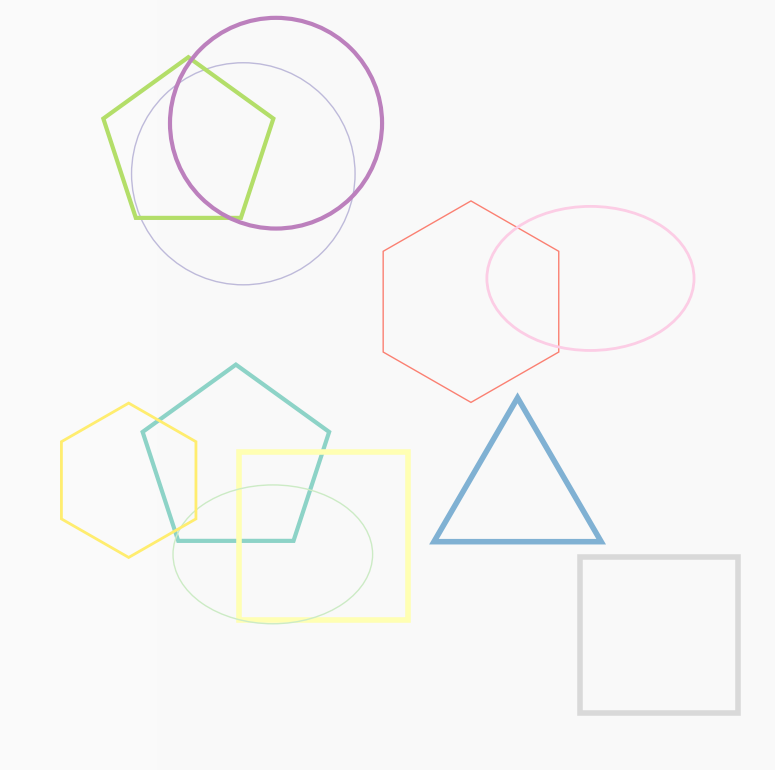[{"shape": "pentagon", "thickness": 1.5, "radius": 0.63, "center": [0.304, 0.4]}, {"shape": "square", "thickness": 2, "radius": 0.55, "center": [0.417, 0.304]}, {"shape": "circle", "thickness": 0.5, "radius": 0.72, "center": [0.314, 0.774]}, {"shape": "hexagon", "thickness": 0.5, "radius": 0.65, "center": [0.608, 0.608]}, {"shape": "triangle", "thickness": 2, "radius": 0.62, "center": [0.668, 0.359]}, {"shape": "pentagon", "thickness": 1.5, "radius": 0.58, "center": [0.243, 0.81]}, {"shape": "oval", "thickness": 1, "radius": 0.67, "center": [0.762, 0.638]}, {"shape": "square", "thickness": 2, "radius": 0.51, "center": [0.85, 0.175]}, {"shape": "circle", "thickness": 1.5, "radius": 0.68, "center": [0.356, 0.84]}, {"shape": "oval", "thickness": 0.5, "radius": 0.64, "center": [0.352, 0.28]}, {"shape": "hexagon", "thickness": 1, "radius": 0.5, "center": [0.166, 0.376]}]